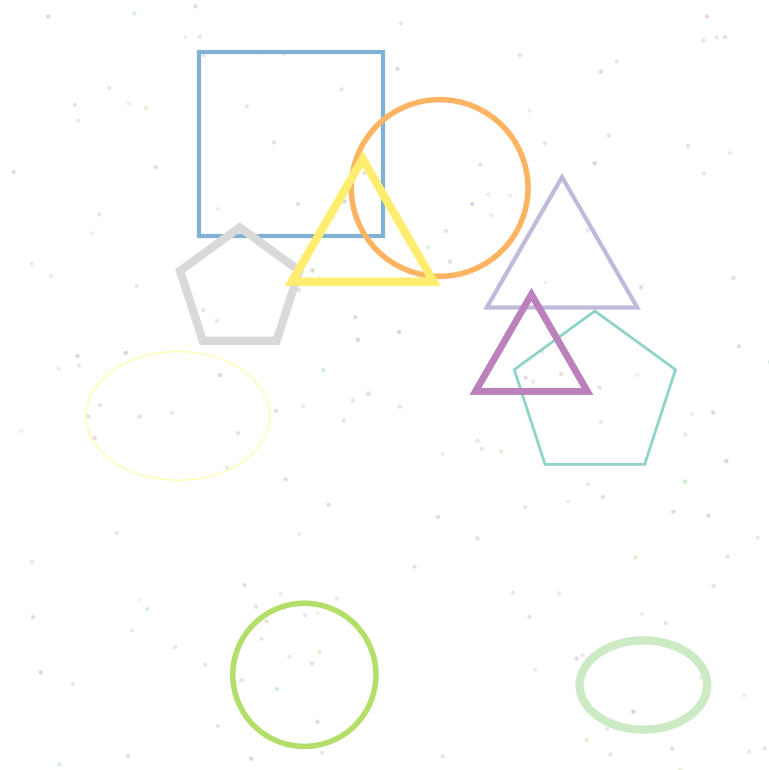[{"shape": "pentagon", "thickness": 1, "radius": 0.55, "center": [0.773, 0.486]}, {"shape": "oval", "thickness": 0.5, "radius": 0.6, "center": [0.231, 0.46]}, {"shape": "triangle", "thickness": 1.5, "radius": 0.56, "center": [0.73, 0.657]}, {"shape": "square", "thickness": 1.5, "radius": 0.6, "center": [0.378, 0.813]}, {"shape": "circle", "thickness": 2, "radius": 0.57, "center": [0.571, 0.756]}, {"shape": "circle", "thickness": 2, "radius": 0.46, "center": [0.395, 0.124]}, {"shape": "pentagon", "thickness": 3, "radius": 0.41, "center": [0.311, 0.623]}, {"shape": "triangle", "thickness": 2.5, "radius": 0.42, "center": [0.69, 0.534]}, {"shape": "oval", "thickness": 3, "radius": 0.41, "center": [0.836, 0.11]}, {"shape": "triangle", "thickness": 3, "radius": 0.53, "center": [0.471, 0.687]}]